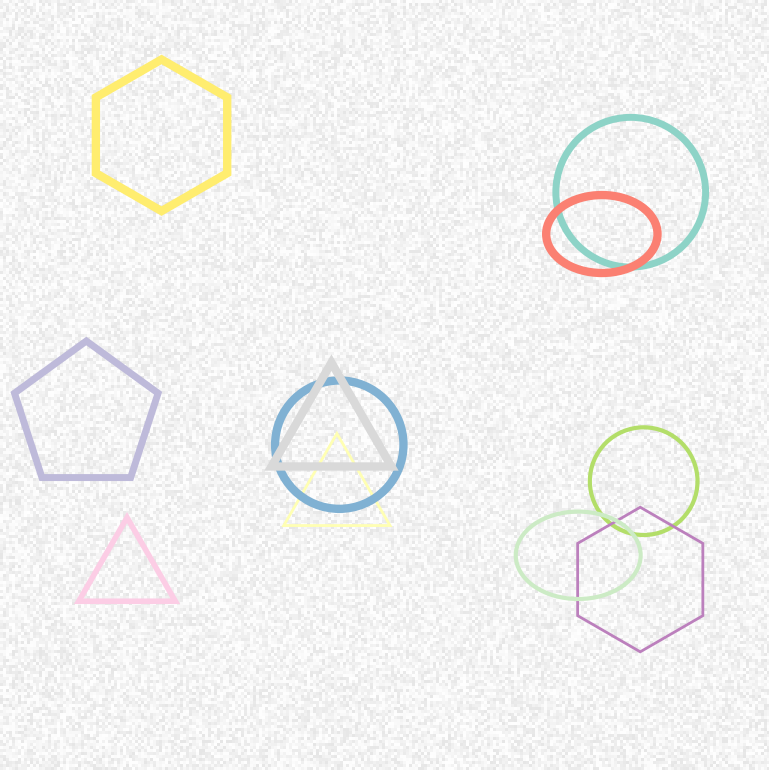[{"shape": "circle", "thickness": 2.5, "radius": 0.49, "center": [0.819, 0.75]}, {"shape": "triangle", "thickness": 1, "radius": 0.4, "center": [0.438, 0.357]}, {"shape": "pentagon", "thickness": 2.5, "radius": 0.49, "center": [0.112, 0.459]}, {"shape": "oval", "thickness": 3, "radius": 0.36, "center": [0.782, 0.696]}, {"shape": "circle", "thickness": 3, "radius": 0.42, "center": [0.441, 0.423]}, {"shape": "circle", "thickness": 1.5, "radius": 0.35, "center": [0.836, 0.375]}, {"shape": "triangle", "thickness": 2, "radius": 0.36, "center": [0.165, 0.255]}, {"shape": "triangle", "thickness": 3, "radius": 0.45, "center": [0.43, 0.439]}, {"shape": "hexagon", "thickness": 1, "radius": 0.47, "center": [0.831, 0.247]}, {"shape": "oval", "thickness": 1.5, "radius": 0.41, "center": [0.751, 0.279]}, {"shape": "hexagon", "thickness": 3, "radius": 0.49, "center": [0.21, 0.824]}]